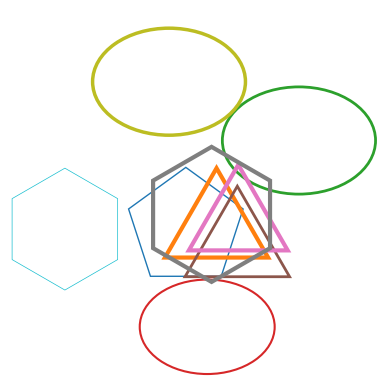[{"shape": "pentagon", "thickness": 1, "radius": 0.78, "center": [0.483, 0.409]}, {"shape": "triangle", "thickness": 3, "radius": 0.77, "center": [0.562, 0.408]}, {"shape": "oval", "thickness": 2, "radius": 0.99, "center": [0.776, 0.635]}, {"shape": "oval", "thickness": 1.5, "radius": 0.88, "center": [0.538, 0.151]}, {"shape": "triangle", "thickness": 2, "radius": 0.78, "center": [0.616, 0.36]}, {"shape": "triangle", "thickness": 3, "radius": 0.74, "center": [0.619, 0.424]}, {"shape": "hexagon", "thickness": 3, "radius": 0.88, "center": [0.55, 0.443]}, {"shape": "oval", "thickness": 2.5, "radius": 0.99, "center": [0.439, 0.788]}, {"shape": "hexagon", "thickness": 0.5, "radius": 0.79, "center": [0.169, 0.405]}]